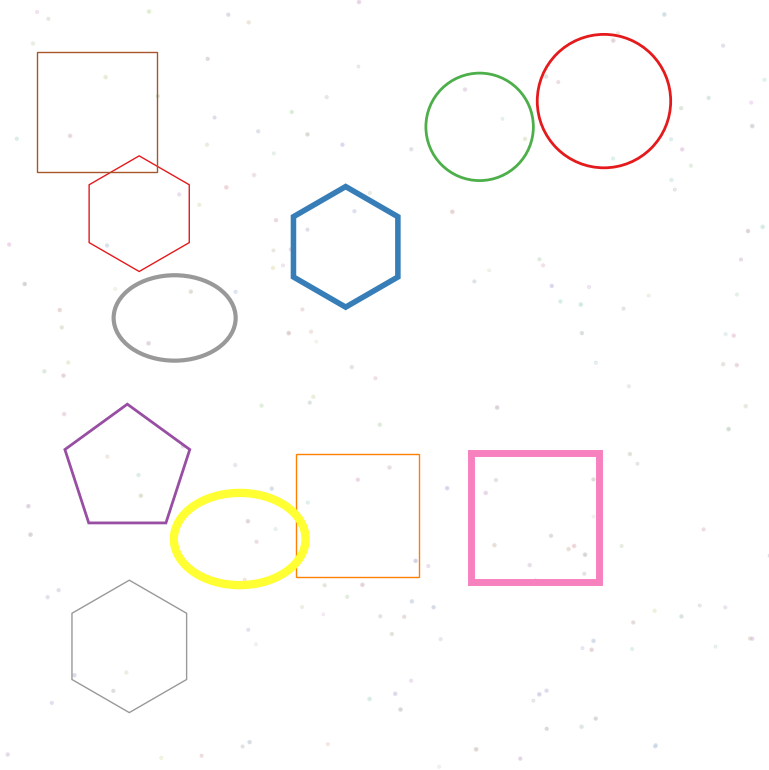[{"shape": "circle", "thickness": 1, "radius": 0.43, "center": [0.784, 0.869]}, {"shape": "hexagon", "thickness": 0.5, "radius": 0.38, "center": [0.181, 0.722]}, {"shape": "hexagon", "thickness": 2, "radius": 0.39, "center": [0.449, 0.679]}, {"shape": "circle", "thickness": 1, "radius": 0.35, "center": [0.623, 0.835]}, {"shape": "pentagon", "thickness": 1, "radius": 0.43, "center": [0.165, 0.39]}, {"shape": "square", "thickness": 0.5, "radius": 0.4, "center": [0.464, 0.33]}, {"shape": "oval", "thickness": 3, "radius": 0.43, "center": [0.311, 0.3]}, {"shape": "square", "thickness": 0.5, "radius": 0.39, "center": [0.126, 0.854]}, {"shape": "square", "thickness": 2.5, "radius": 0.42, "center": [0.695, 0.328]}, {"shape": "oval", "thickness": 1.5, "radius": 0.4, "center": [0.227, 0.587]}, {"shape": "hexagon", "thickness": 0.5, "radius": 0.43, "center": [0.168, 0.161]}]